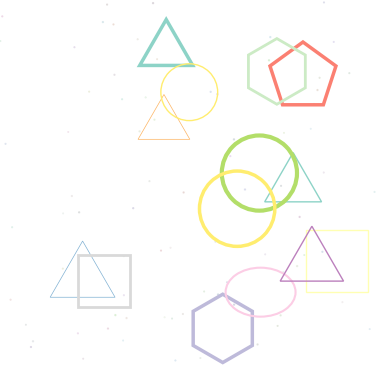[{"shape": "triangle", "thickness": 2.5, "radius": 0.4, "center": [0.432, 0.87]}, {"shape": "triangle", "thickness": 1, "radius": 0.43, "center": [0.761, 0.518]}, {"shape": "square", "thickness": 1, "radius": 0.4, "center": [0.876, 0.322]}, {"shape": "hexagon", "thickness": 2.5, "radius": 0.44, "center": [0.579, 0.147]}, {"shape": "pentagon", "thickness": 2.5, "radius": 0.45, "center": [0.787, 0.801]}, {"shape": "triangle", "thickness": 0.5, "radius": 0.49, "center": [0.215, 0.277]}, {"shape": "triangle", "thickness": 0.5, "radius": 0.39, "center": [0.426, 0.677]}, {"shape": "circle", "thickness": 3, "radius": 0.49, "center": [0.674, 0.55]}, {"shape": "oval", "thickness": 1.5, "radius": 0.45, "center": [0.677, 0.241]}, {"shape": "square", "thickness": 2, "radius": 0.34, "center": [0.271, 0.271]}, {"shape": "triangle", "thickness": 1, "radius": 0.47, "center": [0.81, 0.317]}, {"shape": "hexagon", "thickness": 2, "radius": 0.43, "center": [0.719, 0.814]}, {"shape": "circle", "thickness": 1, "radius": 0.37, "center": [0.492, 0.761]}, {"shape": "circle", "thickness": 2.5, "radius": 0.49, "center": [0.616, 0.458]}]